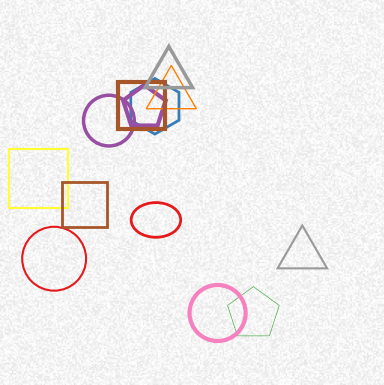[{"shape": "circle", "thickness": 1.5, "radius": 0.41, "center": [0.141, 0.328]}, {"shape": "oval", "thickness": 2, "radius": 0.32, "center": [0.405, 0.429]}, {"shape": "hexagon", "thickness": 2, "radius": 0.36, "center": [0.402, 0.724]}, {"shape": "pentagon", "thickness": 0.5, "radius": 0.35, "center": [0.658, 0.185]}, {"shape": "pentagon", "thickness": 3, "radius": 0.29, "center": [0.375, 0.721]}, {"shape": "circle", "thickness": 2.5, "radius": 0.33, "center": [0.283, 0.687]}, {"shape": "triangle", "thickness": 1, "radius": 0.37, "center": [0.445, 0.755]}, {"shape": "square", "thickness": 1.5, "radius": 0.38, "center": [0.1, 0.537]}, {"shape": "square", "thickness": 3, "radius": 0.31, "center": [0.368, 0.727]}, {"shape": "square", "thickness": 2, "radius": 0.29, "center": [0.22, 0.468]}, {"shape": "circle", "thickness": 3, "radius": 0.36, "center": [0.565, 0.187]}, {"shape": "triangle", "thickness": 2.5, "radius": 0.36, "center": [0.439, 0.808]}, {"shape": "triangle", "thickness": 1.5, "radius": 0.37, "center": [0.785, 0.34]}]